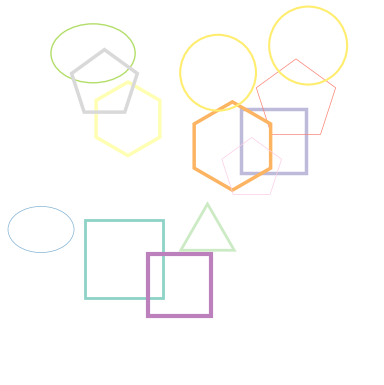[{"shape": "square", "thickness": 2, "radius": 0.5, "center": [0.322, 0.327]}, {"shape": "hexagon", "thickness": 2.5, "radius": 0.48, "center": [0.332, 0.691]}, {"shape": "square", "thickness": 2.5, "radius": 0.42, "center": [0.71, 0.634]}, {"shape": "pentagon", "thickness": 0.5, "radius": 0.54, "center": [0.769, 0.739]}, {"shape": "oval", "thickness": 0.5, "radius": 0.43, "center": [0.107, 0.404]}, {"shape": "hexagon", "thickness": 2.5, "radius": 0.57, "center": [0.604, 0.621]}, {"shape": "oval", "thickness": 1, "radius": 0.55, "center": [0.242, 0.862]}, {"shape": "pentagon", "thickness": 0.5, "radius": 0.41, "center": [0.654, 0.561]}, {"shape": "pentagon", "thickness": 2.5, "radius": 0.45, "center": [0.271, 0.781]}, {"shape": "square", "thickness": 3, "radius": 0.4, "center": [0.467, 0.259]}, {"shape": "triangle", "thickness": 2, "radius": 0.4, "center": [0.539, 0.39]}, {"shape": "circle", "thickness": 1.5, "radius": 0.49, "center": [0.566, 0.811]}, {"shape": "circle", "thickness": 1.5, "radius": 0.51, "center": [0.8, 0.882]}]